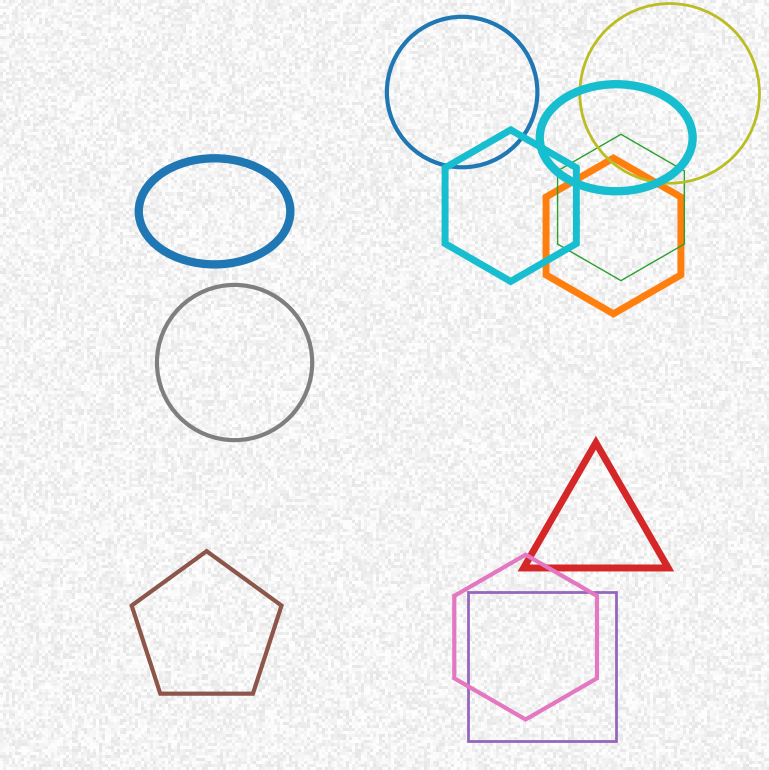[{"shape": "circle", "thickness": 1.5, "radius": 0.49, "center": [0.6, 0.88]}, {"shape": "oval", "thickness": 3, "radius": 0.49, "center": [0.279, 0.726]}, {"shape": "hexagon", "thickness": 2.5, "radius": 0.51, "center": [0.797, 0.694]}, {"shape": "hexagon", "thickness": 0.5, "radius": 0.48, "center": [0.806, 0.731]}, {"shape": "triangle", "thickness": 2.5, "radius": 0.54, "center": [0.774, 0.317]}, {"shape": "square", "thickness": 1, "radius": 0.48, "center": [0.704, 0.134]}, {"shape": "pentagon", "thickness": 1.5, "radius": 0.51, "center": [0.268, 0.182]}, {"shape": "hexagon", "thickness": 1.5, "radius": 0.53, "center": [0.683, 0.173]}, {"shape": "circle", "thickness": 1.5, "radius": 0.5, "center": [0.305, 0.529]}, {"shape": "circle", "thickness": 1, "radius": 0.58, "center": [0.87, 0.879]}, {"shape": "hexagon", "thickness": 2.5, "radius": 0.49, "center": [0.663, 0.733]}, {"shape": "oval", "thickness": 3, "radius": 0.5, "center": [0.8, 0.821]}]